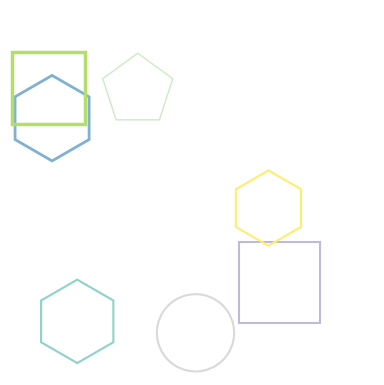[{"shape": "hexagon", "thickness": 1.5, "radius": 0.54, "center": [0.201, 0.165]}, {"shape": "square", "thickness": 1.5, "radius": 0.53, "center": [0.727, 0.266]}, {"shape": "hexagon", "thickness": 2, "radius": 0.56, "center": [0.135, 0.693]}, {"shape": "square", "thickness": 2.5, "radius": 0.47, "center": [0.126, 0.771]}, {"shape": "circle", "thickness": 1.5, "radius": 0.5, "center": [0.508, 0.136]}, {"shape": "pentagon", "thickness": 1, "radius": 0.48, "center": [0.358, 0.766]}, {"shape": "hexagon", "thickness": 1.5, "radius": 0.49, "center": [0.697, 0.46]}]